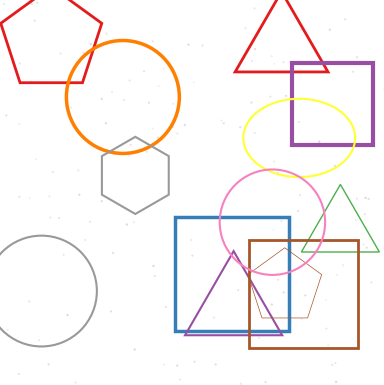[{"shape": "pentagon", "thickness": 2, "radius": 0.69, "center": [0.133, 0.897]}, {"shape": "triangle", "thickness": 2, "radius": 0.7, "center": [0.731, 0.883]}, {"shape": "square", "thickness": 2.5, "radius": 0.74, "center": [0.602, 0.289]}, {"shape": "triangle", "thickness": 1, "radius": 0.58, "center": [0.884, 0.404]}, {"shape": "square", "thickness": 3, "radius": 0.53, "center": [0.864, 0.73]}, {"shape": "triangle", "thickness": 1.5, "radius": 0.73, "center": [0.607, 0.202]}, {"shape": "circle", "thickness": 2.5, "radius": 0.73, "center": [0.319, 0.748]}, {"shape": "oval", "thickness": 1.5, "radius": 0.73, "center": [0.777, 0.642]}, {"shape": "pentagon", "thickness": 0.5, "radius": 0.5, "center": [0.74, 0.256]}, {"shape": "square", "thickness": 2, "radius": 0.7, "center": [0.789, 0.237]}, {"shape": "circle", "thickness": 1.5, "radius": 0.68, "center": [0.708, 0.423]}, {"shape": "circle", "thickness": 1.5, "radius": 0.72, "center": [0.108, 0.244]}, {"shape": "hexagon", "thickness": 1.5, "radius": 0.5, "center": [0.352, 0.544]}]